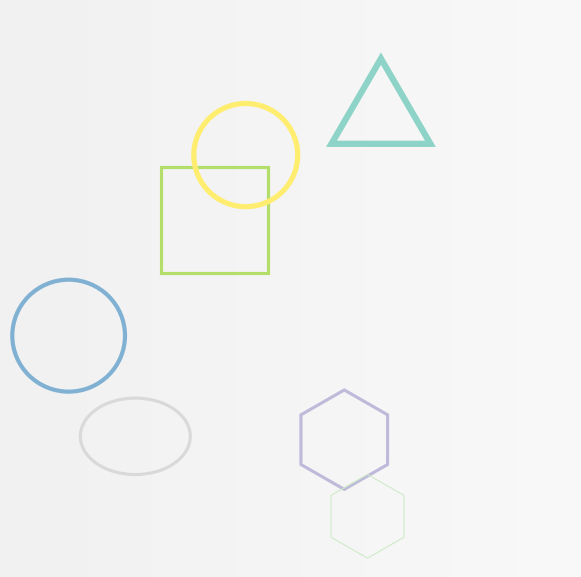[{"shape": "triangle", "thickness": 3, "radius": 0.49, "center": [0.655, 0.799]}, {"shape": "hexagon", "thickness": 1.5, "radius": 0.43, "center": [0.592, 0.238]}, {"shape": "circle", "thickness": 2, "radius": 0.48, "center": [0.118, 0.418]}, {"shape": "square", "thickness": 1.5, "radius": 0.46, "center": [0.369, 0.618]}, {"shape": "oval", "thickness": 1.5, "radius": 0.47, "center": [0.233, 0.244]}, {"shape": "hexagon", "thickness": 0.5, "radius": 0.36, "center": [0.632, 0.105]}, {"shape": "circle", "thickness": 2.5, "radius": 0.45, "center": [0.423, 0.731]}]